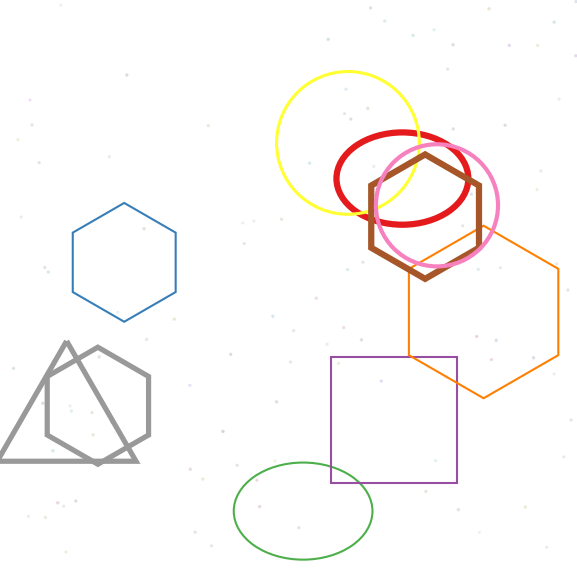[{"shape": "oval", "thickness": 3, "radius": 0.57, "center": [0.697, 0.69]}, {"shape": "hexagon", "thickness": 1, "radius": 0.51, "center": [0.215, 0.545]}, {"shape": "oval", "thickness": 1, "radius": 0.6, "center": [0.525, 0.114]}, {"shape": "square", "thickness": 1, "radius": 0.55, "center": [0.682, 0.272]}, {"shape": "hexagon", "thickness": 1, "radius": 0.75, "center": [0.837, 0.459]}, {"shape": "circle", "thickness": 1.5, "radius": 0.62, "center": [0.603, 0.752]}, {"shape": "hexagon", "thickness": 3, "radius": 0.54, "center": [0.736, 0.624]}, {"shape": "circle", "thickness": 2, "radius": 0.53, "center": [0.757, 0.644]}, {"shape": "hexagon", "thickness": 2.5, "radius": 0.51, "center": [0.17, 0.297]}, {"shape": "triangle", "thickness": 2.5, "radius": 0.69, "center": [0.115, 0.27]}]